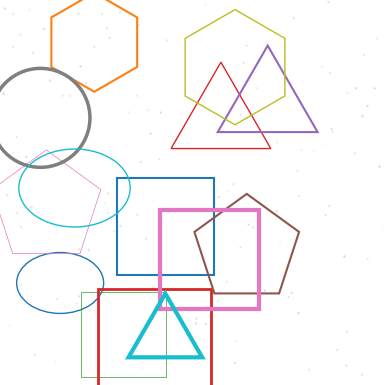[{"shape": "square", "thickness": 1.5, "radius": 0.63, "center": [0.429, 0.413]}, {"shape": "oval", "thickness": 1, "radius": 0.56, "center": [0.156, 0.265]}, {"shape": "hexagon", "thickness": 1.5, "radius": 0.64, "center": [0.245, 0.89]}, {"shape": "square", "thickness": 0.5, "radius": 0.55, "center": [0.32, 0.131]}, {"shape": "square", "thickness": 2, "radius": 0.74, "center": [0.401, 0.103]}, {"shape": "triangle", "thickness": 1, "radius": 0.75, "center": [0.574, 0.689]}, {"shape": "triangle", "thickness": 1.5, "radius": 0.75, "center": [0.695, 0.732]}, {"shape": "pentagon", "thickness": 1.5, "radius": 0.71, "center": [0.641, 0.353]}, {"shape": "pentagon", "thickness": 0.5, "radius": 0.74, "center": [0.12, 0.462]}, {"shape": "square", "thickness": 3, "radius": 0.64, "center": [0.544, 0.325]}, {"shape": "circle", "thickness": 2.5, "radius": 0.64, "center": [0.105, 0.694]}, {"shape": "hexagon", "thickness": 1, "radius": 0.75, "center": [0.61, 0.826]}, {"shape": "oval", "thickness": 1, "radius": 0.72, "center": [0.193, 0.512]}, {"shape": "triangle", "thickness": 3, "radius": 0.55, "center": [0.429, 0.127]}]